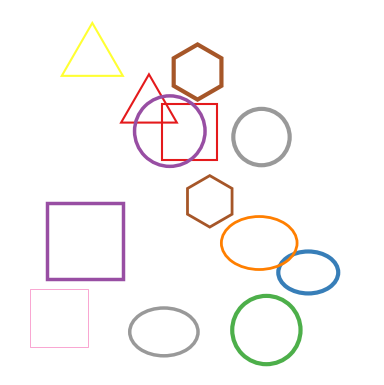[{"shape": "square", "thickness": 1.5, "radius": 0.36, "center": [0.492, 0.657]}, {"shape": "triangle", "thickness": 1.5, "radius": 0.42, "center": [0.387, 0.723]}, {"shape": "oval", "thickness": 3, "radius": 0.39, "center": [0.801, 0.292]}, {"shape": "circle", "thickness": 3, "radius": 0.44, "center": [0.692, 0.143]}, {"shape": "square", "thickness": 2.5, "radius": 0.5, "center": [0.221, 0.373]}, {"shape": "circle", "thickness": 2.5, "radius": 0.46, "center": [0.441, 0.659]}, {"shape": "oval", "thickness": 2, "radius": 0.49, "center": [0.673, 0.369]}, {"shape": "triangle", "thickness": 1.5, "radius": 0.46, "center": [0.24, 0.849]}, {"shape": "hexagon", "thickness": 2, "radius": 0.33, "center": [0.545, 0.477]}, {"shape": "hexagon", "thickness": 3, "radius": 0.36, "center": [0.513, 0.813]}, {"shape": "square", "thickness": 0.5, "radius": 0.38, "center": [0.153, 0.174]}, {"shape": "circle", "thickness": 3, "radius": 0.37, "center": [0.679, 0.644]}, {"shape": "oval", "thickness": 2.5, "radius": 0.44, "center": [0.426, 0.138]}]